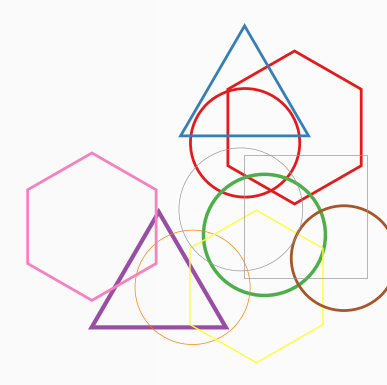[{"shape": "circle", "thickness": 2, "radius": 0.7, "center": [0.633, 0.629]}, {"shape": "hexagon", "thickness": 2, "radius": 0.99, "center": [0.76, 0.669]}, {"shape": "triangle", "thickness": 2, "radius": 0.95, "center": [0.631, 0.742]}, {"shape": "circle", "thickness": 2.5, "radius": 0.79, "center": [0.682, 0.39]}, {"shape": "triangle", "thickness": 3, "radius": 1.0, "center": [0.41, 0.25]}, {"shape": "circle", "thickness": 0.5, "radius": 0.74, "center": [0.497, 0.254]}, {"shape": "hexagon", "thickness": 1, "radius": 0.99, "center": [0.662, 0.256]}, {"shape": "circle", "thickness": 2, "radius": 0.68, "center": [0.888, 0.329]}, {"shape": "hexagon", "thickness": 2, "radius": 0.96, "center": [0.237, 0.411]}, {"shape": "circle", "thickness": 0.5, "radius": 0.8, "center": [0.621, 0.456]}, {"shape": "square", "thickness": 0.5, "radius": 0.8, "center": [0.789, 0.438]}]